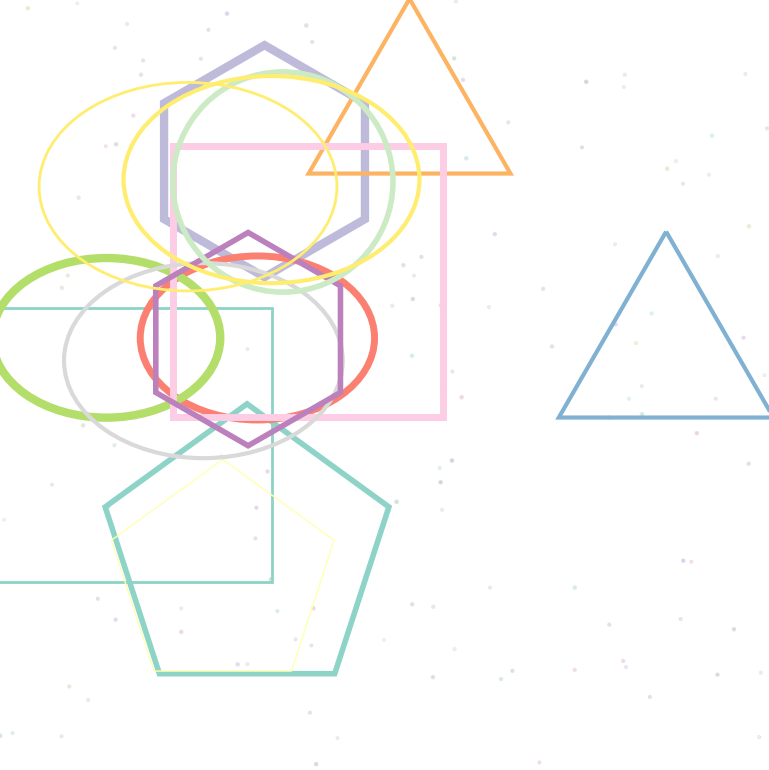[{"shape": "pentagon", "thickness": 2, "radius": 0.97, "center": [0.321, 0.282]}, {"shape": "square", "thickness": 1, "radius": 0.89, "center": [0.175, 0.422]}, {"shape": "pentagon", "thickness": 0.5, "radius": 0.76, "center": [0.289, 0.251]}, {"shape": "hexagon", "thickness": 3, "radius": 0.75, "center": [0.344, 0.791]}, {"shape": "oval", "thickness": 2.5, "radius": 0.76, "center": [0.334, 0.561]}, {"shape": "triangle", "thickness": 1.5, "radius": 0.8, "center": [0.865, 0.538]}, {"shape": "triangle", "thickness": 1.5, "radius": 0.76, "center": [0.532, 0.85]}, {"shape": "oval", "thickness": 3, "radius": 0.74, "center": [0.138, 0.561]}, {"shape": "square", "thickness": 2.5, "radius": 0.88, "center": [0.4, 0.635]}, {"shape": "oval", "thickness": 1.5, "radius": 0.9, "center": [0.264, 0.532]}, {"shape": "hexagon", "thickness": 2, "radius": 0.69, "center": [0.322, 0.56]}, {"shape": "circle", "thickness": 2, "radius": 0.72, "center": [0.367, 0.764]}, {"shape": "oval", "thickness": 1.5, "radius": 0.96, "center": [0.353, 0.767]}, {"shape": "oval", "thickness": 1, "radius": 0.97, "center": [0.244, 0.758]}]